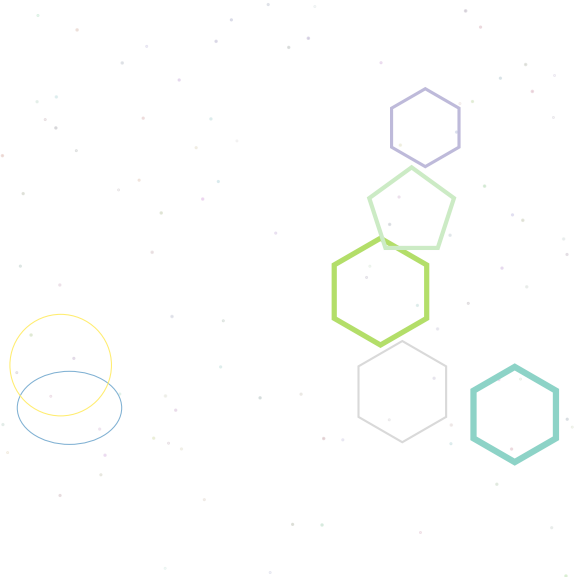[{"shape": "hexagon", "thickness": 3, "radius": 0.41, "center": [0.891, 0.281]}, {"shape": "hexagon", "thickness": 1.5, "radius": 0.34, "center": [0.736, 0.778]}, {"shape": "oval", "thickness": 0.5, "radius": 0.45, "center": [0.12, 0.293]}, {"shape": "hexagon", "thickness": 2.5, "radius": 0.46, "center": [0.659, 0.494]}, {"shape": "hexagon", "thickness": 1, "radius": 0.44, "center": [0.697, 0.321]}, {"shape": "pentagon", "thickness": 2, "radius": 0.39, "center": [0.713, 0.632]}, {"shape": "circle", "thickness": 0.5, "radius": 0.44, "center": [0.105, 0.367]}]